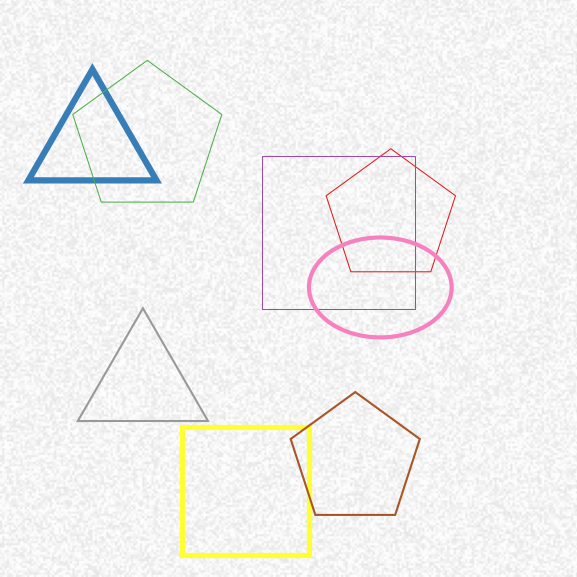[{"shape": "pentagon", "thickness": 0.5, "radius": 0.59, "center": [0.677, 0.624]}, {"shape": "triangle", "thickness": 3, "radius": 0.64, "center": [0.16, 0.751]}, {"shape": "pentagon", "thickness": 0.5, "radius": 0.68, "center": [0.255, 0.759]}, {"shape": "square", "thickness": 0.5, "radius": 0.66, "center": [0.586, 0.597]}, {"shape": "square", "thickness": 2.5, "radius": 0.55, "center": [0.425, 0.149]}, {"shape": "pentagon", "thickness": 1, "radius": 0.59, "center": [0.615, 0.203]}, {"shape": "oval", "thickness": 2, "radius": 0.62, "center": [0.659, 0.501]}, {"shape": "triangle", "thickness": 1, "radius": 0.65, "center": [0.247, 0.335]}]